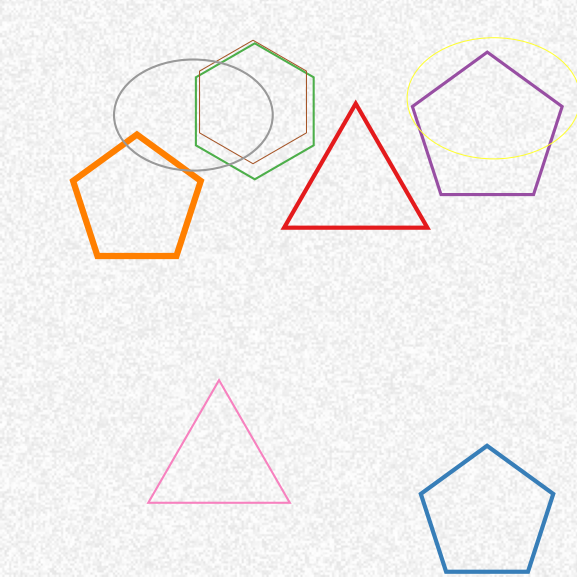[{"shape": "triangle", "thickness": 2, "radius": 0.72, "center": [0.616, 0.676]}, {"shape": "pentagon", "thickness": 2, "radius": 0.6, "center": [0.843, 0.107]}, {"shape": "hexagon", "thickness": 1, "radius": 0.59, "center": [0.441, 0.806]}, {"shape": "pentagon", "thickness": 1.5, "radius": 0.68, "center": [0.844, 0.773]}, {"shape": "pentagon", "thickness": 3, "radius": 0.58, "center": [0.237, 0.65]}, {"shape": "oval", "thickness": 0.5, "radius": 0.75, "center": [0.855, 0.829]}, {"shape": "hexagon", "thickness": 0.5, "radius": 0.53, "center": [0.438, 0.823]}, {"shape": "triangle", "thickness": 1, "radius": 0.71, "center": [0.379, 0.199]}, {"shape": "oval", "thickness": 1, "radius": 0.69, "center": [0.335, 0.8]}]